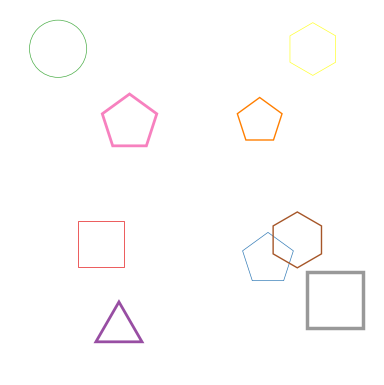[{"shape": "square", "thickness": 0.5, "radius": 0.3, "center": [0.263, 0.366]}, {"shape": "pentagon", "thickness": 0.5, "radius": 0.35, "center": [0.696, 0.327]}, {"shape": "circle", "thickness": 0.5, "radius": 0.37, "center": [0.151, 0.873]}, {"shape": "triangle", "thickness": 2, "radius": 0.35, "center": [0.309, 0.147]}, {"shape": "pentagon", "thickness": 1, "radius": 0.31, "center": [0.675, 0.686]}, {"shape": "hexagon", "thickness": 0.5, "radius": 0.34, "center": [0.812, 0.873]}, {"shape": "hexagon", "thickness": 1, "radius": 0.36, "center": [0.772, 0.377]}, {"shape": "pentagon", "thickness": 2, "radius": 0.37, "center": [0.336, 0.681]}, {"shape": "square", "thickness": 2.5, "radius": 0.36, "center": [0.871, 0.221]}]